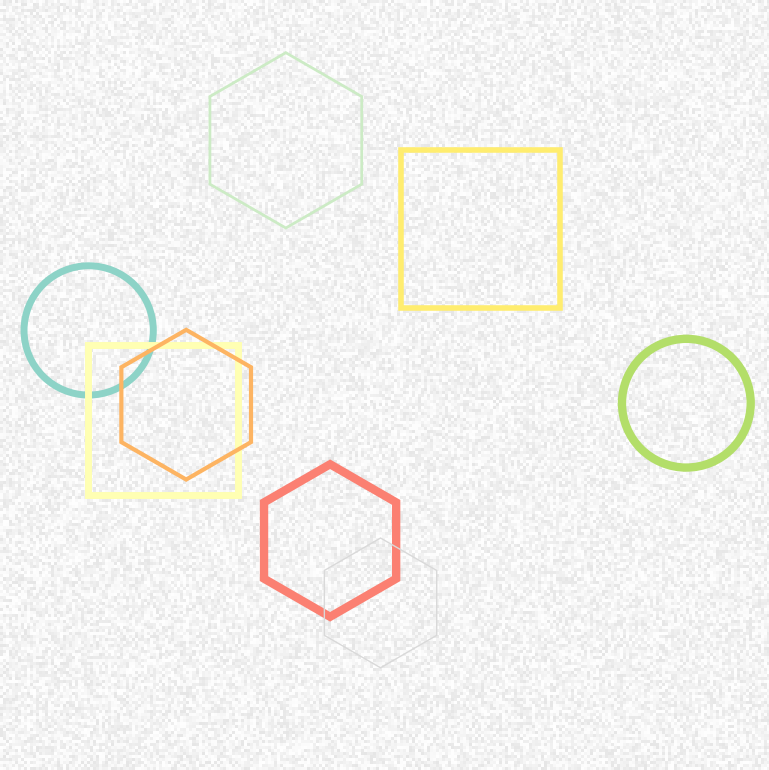[{"shape": "circle", "thickness": 2.5, "radius": 0.42, "center": [0.115, 0.571]}, {"shape": "square", "thickness": 2.5, "radius": 0.49, "center": [0.212, 0.455]}, {"shape": "hexagon", "thickness": 3, "radius": 0.5, "center": [0.429, 0.298]}, {"shape": "hexagon", "thickness": 1.5, "radius": 0.49, "center": [0.242, 0.474]}, {"shape": "circle", "thickness": 3, "radius": 0.42, "center": [0.891, 0.476]}, {"shape": "hexagon", "thickness": 0.5, "radius": 0.42, "center": [0.494, 0.217]}, {"shape": "hexagon", "thickness": 1, "radius": 0.57, "center": [0.371, 0.818]}, {"shape": "square", "thickness": 2, "radius": 0.52, "center": [0.624, 0.703]}]